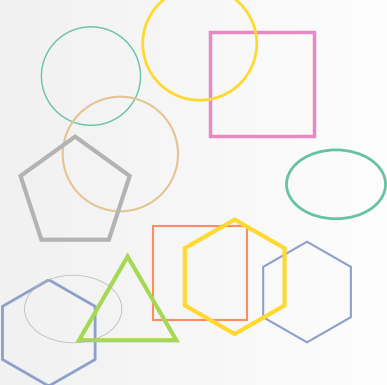[{"shape": "circle", "thickness": 1, "radius": 0.64, "center": [0.235, 0.802]}, {"shape": "oval", "thickness": 2, "radius": 0.64, "center": [0.867, 0.521]}, {"shape": "square", "thickness": 1.5, "radius": 0.61, "center": [0.516, 0.291]}, {"shape": "hexagon", "thickness": 2, "radius": 0.69, "center": [0.126, 0.135]}, {"shape": "hexagon", "thickness": 1.5, "radius": 0.65, "center": [0.792, 0.241]}, {"shape": "square", "thickness": 2.5, "radius": 0.67, "center": [0.676, 0.782]}, {"shape": "triangle", "thickness": 3, "radius": 0.73, "center": [0.329, 0.189]}, {"shape": "hexagon", "thickness": 3, "radius": 0.74, "center": [0.606, 0.281]}, {"shape": "circle", "thickness": 2, "radius": 0.74, "center": [0.515, 0.887]}, {"shape": "circle", "thickness": 1.5, "radius": 0.74, "center": [0.311, 0.6]}, {"shape": "pentagon", "thickness": 3, "radius": 0.74, "center": [0.194, 0.497]}, {"shape": "oval", "thickness": 0.5, "radius": 0.63, "center": [0.189, 0.197]}]